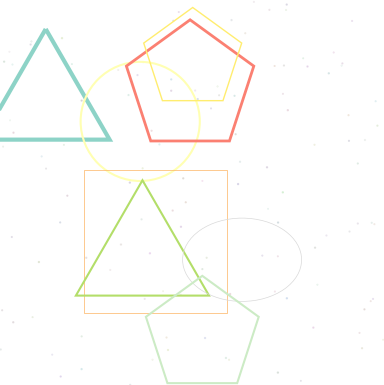[{"shape": "triangle", "thickness": 3, "radius": 0.96, "center": [0.119, 0.733]}, {"shape": "circle", "thickness": 1.5, "radius": 0.77, "center": [0.364, 0.685]}, {"shape": "pentagon", "thickness": 2, "radius": 0.87, "center": [0.494, 0.775]}, {"shape": "square", "thickness": 0.5, "radius": 0.93, "center": [0.404, 0.373]}, {"shape": "triangle", "thickness": 1.5, "radius": 1.0, "center": [0.37, 0.332]}, {"shape": "oval", "thickness": 0.5, "radius": 0.77, "center": [0.629, 0.325]}, {"shape": "pentagon", "thickness": 1.5, "radius": 0.77, "center": [0.525, 0.129]}, {"shape": "pentagon", "thickness": 1, "radius": 0.67, "center": [0.501, 0.847]}]